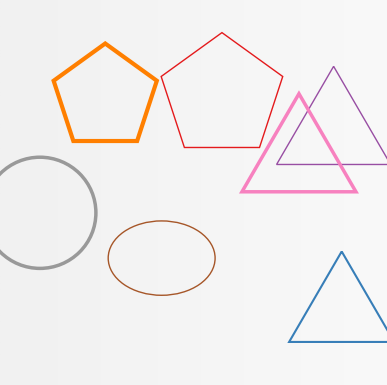[{"shape": "pentagon", "thickness": 1, "radius": 0.82, "center": [0.573, 0.75]}, {"shape": "triangle", "thickness": 1.5, "radius": 0.78, "center": [0.882, 0.19]}, {"shape": "triangle", "thickness": 1, "radius": 0.85, "center": [0.861, 0.658]}, {"shape": "pentagon", "thickness": 3, "radius": 0.7, "center": [0.272, 0.747]}, {"shape": "oval", "thickness": 1, "radius": 0.69, "center": [0.417, 0.33]}, {"shape": "triangle", "thickness": 2.5, "radius": 0.85, "center": [0.772, 0.587]}, {"shape": "circle", "thickness": 2.5, "radius": 0.72, "center": [0.103, 0.447]}]